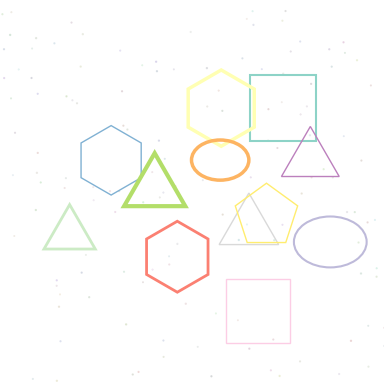[{"shape": "square", "thickness": 1.5, "radius": 0.43, "center": [0.735, 0.72]}, {"shape": "hexagon", "thickness": 2.5, "radius": 0.5, "center": [0.575, 0.719]}, {"shape": "oval", "thickness": 1.5, "radius": 0.47, "center": [0.858, 0.372]}, {"shape": "hexagon", "thickness": 2, "radius": 0.46, "center": [0.461, 0.333]}, {"shape": "hexagon", "thickness": 1, "radius": 0.45, "center": [0.289, 0.584]}, {"shape": "oval", "thickness": 2.5, "radius": 0.37, "center": [0.572, 0.584]}, {"shape": "triangle", "thickness": 3, "radius": 0.46, "center": [0.402, 0.51]}, {"shape": "square", "thickness": 1, "radius": 0.42, "center": [0.67, 0.193]}, {"shape": "triangle", "thickness": 1, "radius": 0.45, "center": [0.646, 0.409]}, {"shape": "triangle", "thickness": 1, "radius": 0.43, "center": [0.806, 0.585]}, {"shape": "triangle", "thickness": 2, "radius": 0.38, "center": [0.181, 0.392]}, {"shape": "pentagon", "thickness": 1, "radius": 0.43, "center": [0.692, 0.439]}]